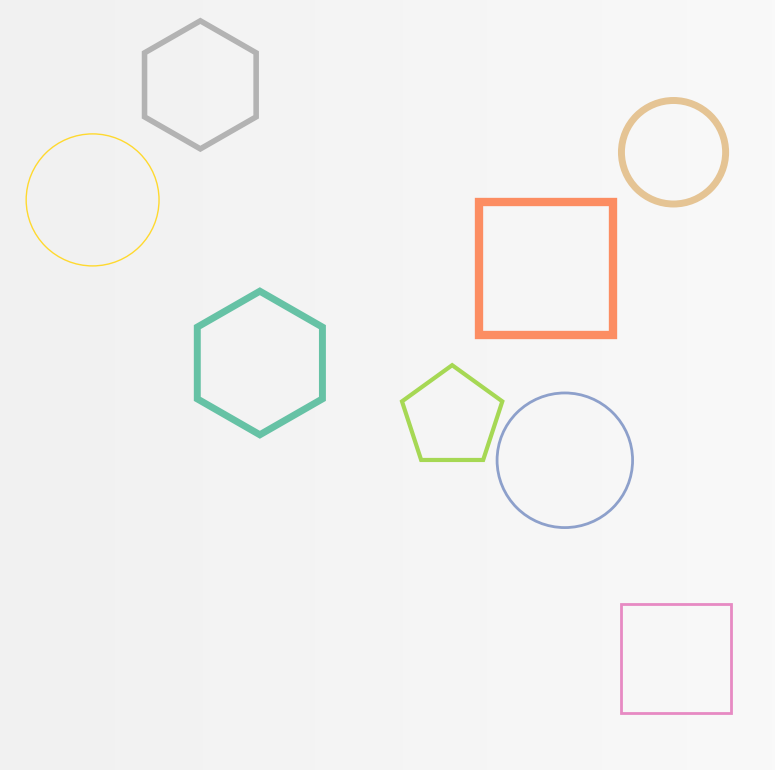[{"shape": "hexagon", "thickness": 2.5, "radius": 0.47, "center": [0.335, 0.529]}, {"shape": "square", "thickness": 3, "radius": 0.43, "center": [0.705, 0.651]}, {"shape": "circle", "thickness": 1, "radius": 0.44, "center": [0.729, 0.402]}, {"shape": "square", "thickness": 1, "radius": 0.35, "center": [0.872, 0.144]}, {"shape": "pentagon", "thickness": 1.5, "radius": 0.34, "center": [0.583, 0.458]}, {"shape": "circle", "thickness": 0.5, "radius": 0.43, "center": [0.119, 0.74]}, {"shape": "circle", "thickness": 2.5, "radius": 0.34, "center": [0.869, 0.802]}, {"shape": "hexagon", "thickness": 2, "radius": 0.42, "center": [0.259, 0.89]}]